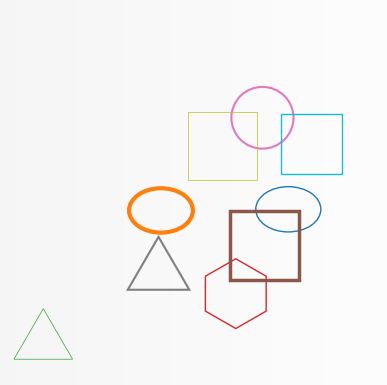[{"shape": "oval", "thickness": 1, "radius": 0.42, "center": [0.744, 0.456]}, {"shape": "oval", "thickness": 3, "radius": 0.41, "center": [0.415, 0.453]}, {"shape": "triangle", "thickness": 0.5, "radius": 0.44, "center": [0.112, 0.111]}, {"shape": "hexagon", "thickness": 1, "radius": 0.45, "center": [0.608, 0.237]}, {"shape": "square", "thickness": 2.5, "radius": 0.44, "center": [0.682, 0.362]}, {"shape": "circle", "thickness": 1.5, "radius": 0.4, "center": [0.677, 0.694]}, {"shape": "triangle", "thickness": 1.5, "radius": 0.46, "center": [0.409, 0.293]}, {"shape": "square", "thickness": 0.5, "radius": 0.44, "center": [0.574, 0.622]}, {"shape": "square", "thickness": 1, "radius": 0.39, "center": [0.803, 0.626]}]